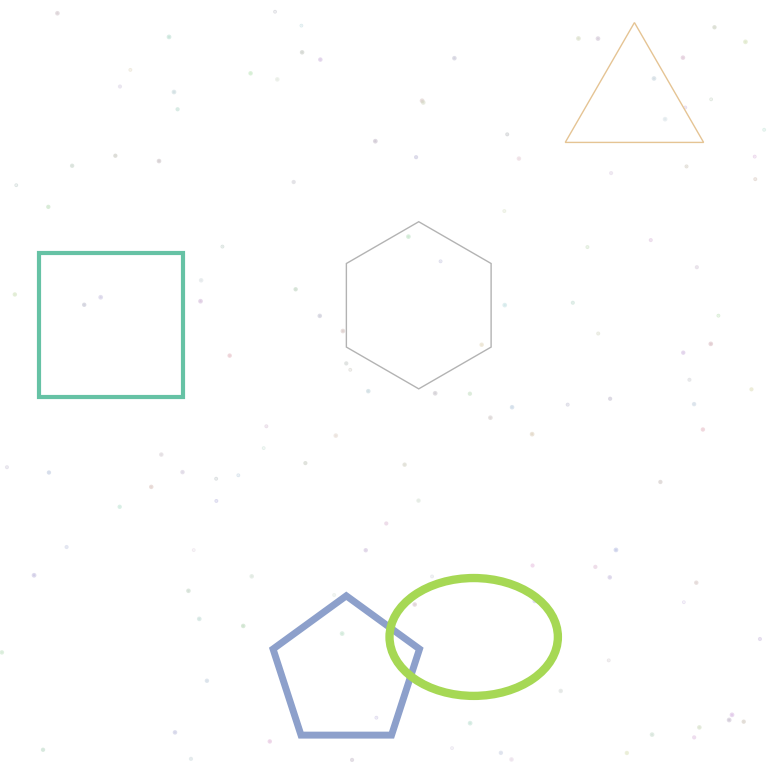[{"shape": "square", "thickness": 1.5, "radius": 0.47, "center": [0.145, 0.578]}, {"shape": "pentagon", "thickness": 2.5, "radius": 0.5, "center": [0.45, 0.126]}, {"shape": "oval", "thickness": 3, "radius": 0.55, "center": [0.615, 0.173]}, {"shape": "triangle", "thickness": 0.5, "radius": 0.52, "center": [0.824, 0.867]}, {"shape": "hexagon", "thickness": 0.5, "radius": 0.54, "center": [0.544, 0.604]}]